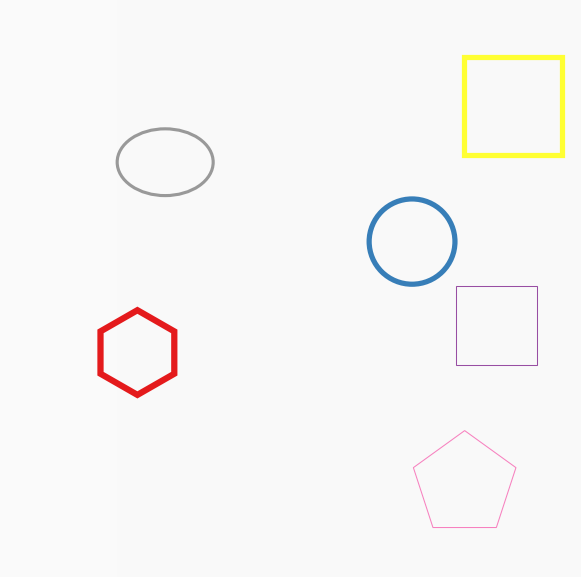[{"shape": "hexagon", "thickness": 3, "radius": 0.37, "center": [0.236, 0.389]}, {"shape": "circle", "thickness": 2.5, "radius": 0.37, "center": [0.709, 0.581]}, {"shape": "square", "thickness": 0.5, "radius": 0.34, "center": [0.854, 0.436]}, {"shape": "square", "thickness": 2.5, "radius": 0.42, "center": [0.883, 0.816]}, {"shape": "pentagon", "thickness": 0.5, "radius": 0.46, "center": [0.799, 0.161]}, {"shape": "oval", "thickness": 1.5, "radius": 0.41, "center": [0.284, 0.718]}]